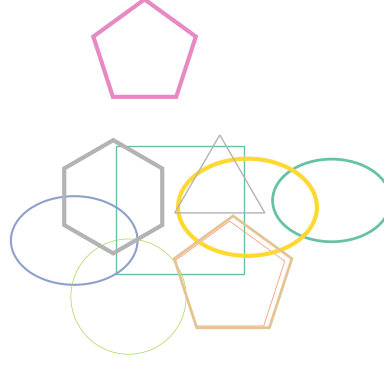[{"shape": "oval", "thickness": 2, "radius": 0.77, "center": [0.861, 0.479]}, {"shape": "square", "thickness": 1, "radius": 0.83, "center": [0.468, 0.454]}, {"shape": "pentagon", "thickness": 0.5, "radius": 0.75, "center": [0.596, 0.275]}, {"shape": "oval", "thickness": 1.5, "radius": 0.82, "center": [0.193, 0.375]}, {"shape": "pentagon", "thickness": 3, "radius": 0.7, "center": [0.376, 0.862]}, {"shape": "circle", "thickness": 0.5, "radius": 0.75, "center": [0.334, 0.229]}, {"shape": "oval", "thickness": 3, "radius": 0.9, "center": [0.643, 0.462]}, {"shape": "pentagon", "thickness": 2, "radius": 0.8, "center": [0.605, 0.279]}, {"shape": "triangle", "thickness": 1, "radius": 0.68, "center": [0.571, 0.514]}, {"shape": "hexagon", "thickness": 3, "radius": 0.73, "center": [0.294, 0.489]}]